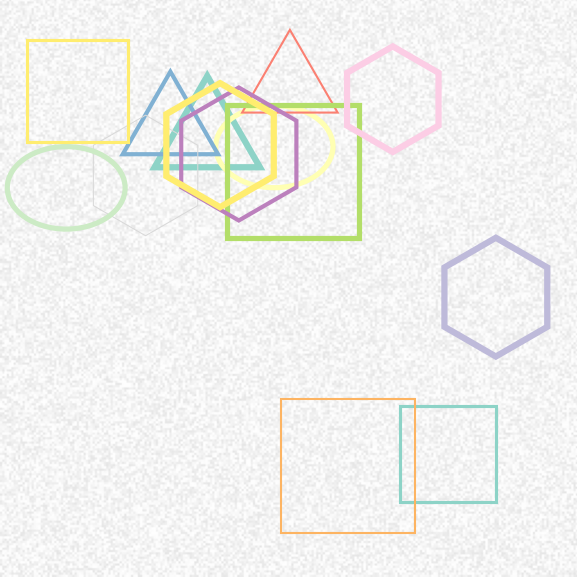[{"shape": "triangle", "thickness": 3, "radius": 0.53, "center": [0.359, 0.762]}, {"shape": "square", "thickness": 1.5, "radius": 0.41, "center": [0.776, 0.213]}, {"shape": "oval", "thickness": 2.5, "radius": 0.51, "center": [0.475, 0.745]}, {"shape": "hexagon", "thickness": 3, "radius": 0.51, "center": [0.859, 0.485]}, {"shape": "triangle", "thickness": 1, "radius": 0.48, "center": [0.502, 0.852]}, {"shape": "triangle", "thickness": 2, "radius": 0.48, "center": [0.295, 0.78]}, {"shape": "square", "thickness": 1, "radius": 0.58, "center": [0.602, 0.193]}, {"shape": "square", "thickness": 2.5, "radius": 0.57, "center": [0.508, 0.702]}, {"shape": "hexagon", "thickness": 3, "radius": 0.46, "center": [0.68, 0.827]}, {"shape": "hexagon", "thickness": 0.5, "radius": 0.52, "center": [0.252, 0.695]}, {"shape": "hexagon", "thickness": 2, "radius": 0.58, "center": [0.414, 0.732]}, {"shape": "oval", "thickness": 2.5, "radius": 0.51, "center": [0.115, 0.674]}, {"shape": "hexagon", "thickness": 3, "radius": 0.54, "center": [0.381, 0.748]}, {"shape": "square", "thickness": 1.5, "radius": 0.44, "center": [0.134, 0.841]}]